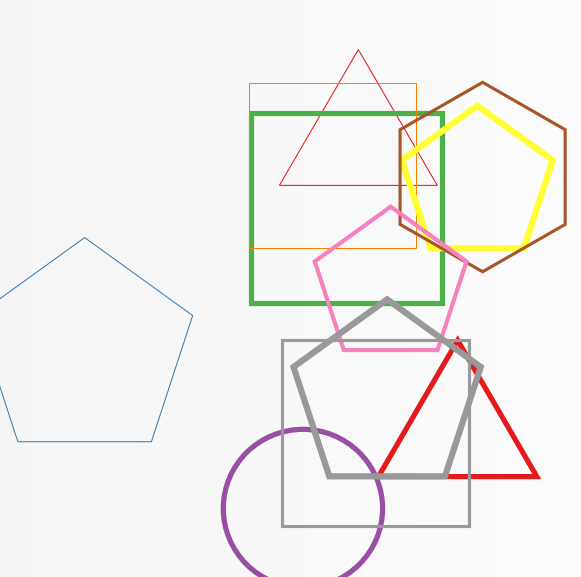[{"shape": "triangle", "thickness": 0.5, "radius": 0.78, "center": [0.617, 0.757]}, {"shape": "triangle", "thickness": 2.5, "radius": 0.79, "center": [0.787, 0.253]}, {"shape": "pentagon", "thickness": 0.5, "radius": 0.98, "center": [0.146, 0.392]}, {"shape": "square", "thickness": 2.5, "radius": 0.82, "center": [0.597, 0.639]}, {"shape": "circle", "thickness": 2.5, "radius": 0.69, "center": [0.521, 0.119]}, {"shape": "square", "thickness": 0.5, "radius": 0.72, "center": [0.572, 0.712]}, {"shape": "pentagon", "thickness": 3, "radius": 0.68, "center": [0.821, 0.68]}, {"shape": "hexagon", "thickness": 1.5, "radius": 0.82, "center": [0.83, 0.693]}, {"shape": "pentagon", "thickness": 2, "radius": 0.69, "center": [0.672, 0.504]}, {"shape": "square", "thickness": 1.5, "radius": 0.8, "center": [0.646, 0.249]}, {"shape": "pentagon", "thickness": 3, "radius": 0.85, "center": [0.666, 0.311]}]